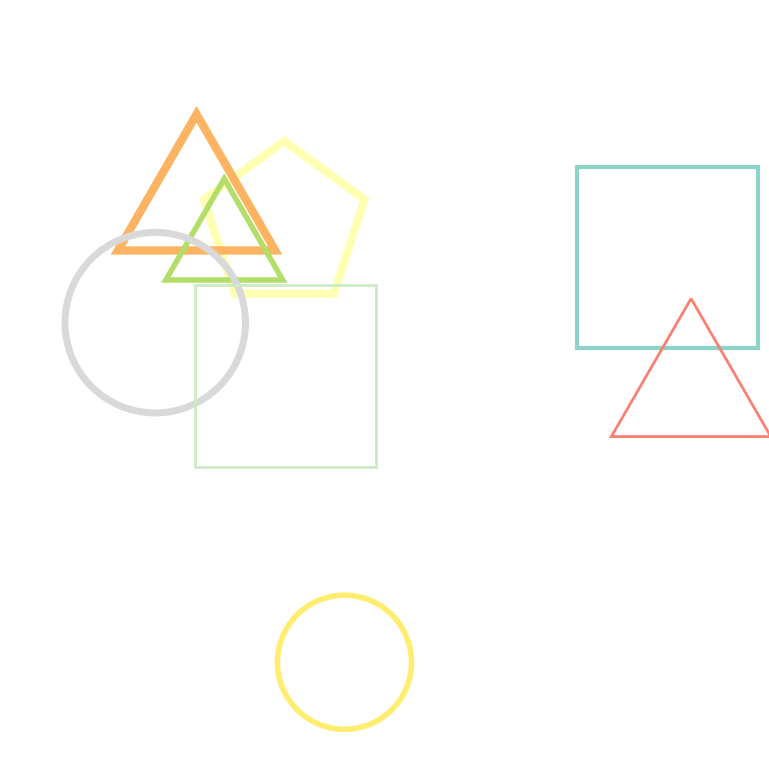[{"shape": "square", "thickness": 1.5, "radius": 0.59, "center": [0.867, 0.666]}, {"shape": "pentagon", "thickness": 3, "radius": 0.55, "center": [0.369, 0.707]}, {"shape": "triangle", "thickness": 1, "radius": 0.6, "center": [0.897, 0.493]}, {"shape": "triangle", "thickness": 3, "radius": 0.59, "center": [0.255, 0.734]}, {"shape": "triangle", "thickness": 2, "radius": 0.44, "center": [0.291, 0.68]}, {"shape": "circle", "thickness": 2.5, "radius": 0.59, "center": [0.202, 0.581]}, {"shape": "square", "thickness": 1, "radius": 0.59, "center": [0.371, 0.512]}, {"shape": "circle", "thickness": 2, "radius": 0.44, "center": [0.447, 0.14]}]